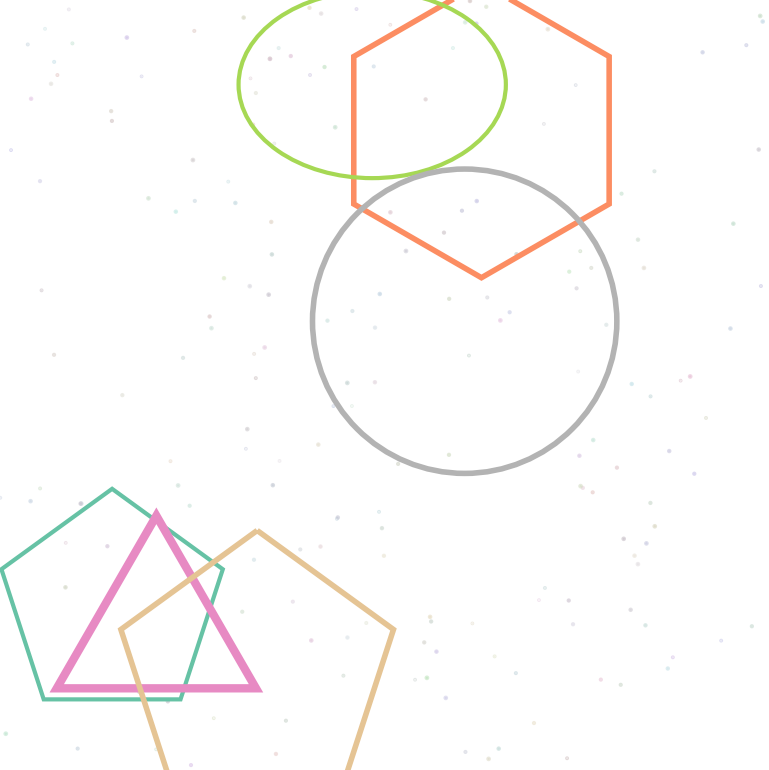[{"shape": "pentagon", "thickness": 1.5, "radius": 0.76, "center": [0.146, 0.214]}, {"shape": "hexagon", "thickness": 2, "radius": 0.96, "center": [0.625, 0.831]}, {"shape": "triangle", "thickness": 3, "radius": 0.75, "center": [0.203, 0.181]}, {"shape": "oval", "thickness": 1.5, "radius": 0.87, "center": [0.483, 0.89]}, {"shape": "pentagon", "thickness": 2, "radius": 0.93, "center": [0.334, 0.125]}, {"shape": "circle", "thickness": 2, "radius": 0.99, "center": [0.603, 0.583]}]